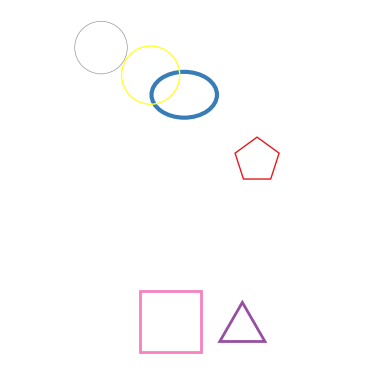[{"shape": "pentagon", "thickness": 1, "radius": 0.3, "center": [0.668, 0.584]}, {"shape": "oval", "thickness": 3, "radius": 0.42, "center": [0.479, 0.754]}, {"shape": "triangle", "thickness": 2, "radius": 0.34, "center": [0.629, 0.147]}, {"shape": "circle", "thickness": 1, "radius": 0.38, "center": [0.391, 0.805]}, {"shape": "square", "thickness": 2, "radius": 0.4, "center": [0.442, 0.164]}, {"shape": "circle", "thickness": 0.5, "radius": 0.34, "center": [0.262, 0.876]}]